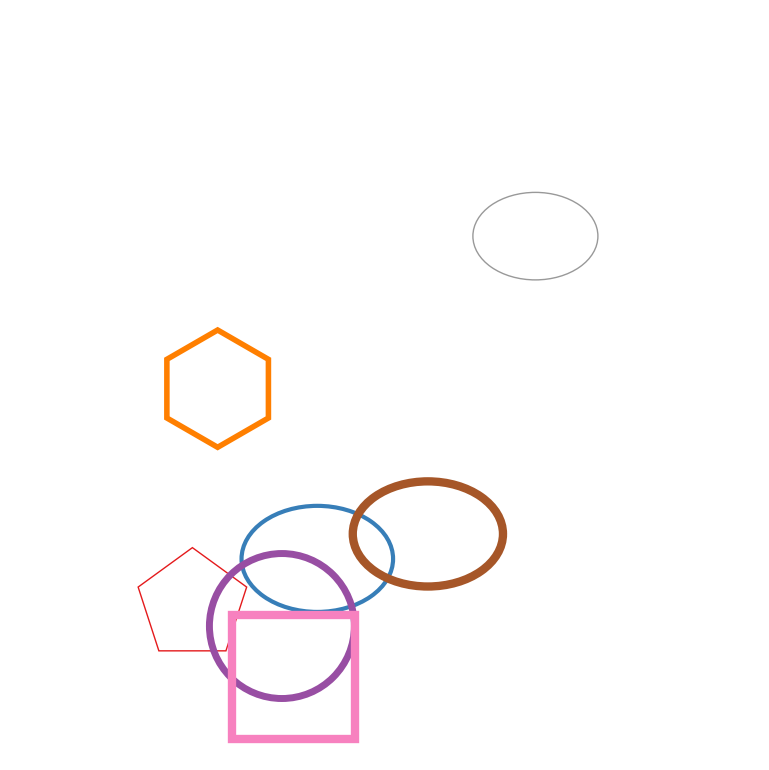[{"shape": "pentagon", "thickness": 0.5, "radius": 0.37, "center": [0.25, 0.215]}, {"shape": "oval", "thickness": 1.5, "radius": 0.49, "center": [0.412, 0.274]}, {"shape": "circle", "thickness": 2.5, "radius": 0.47, "center": [0.366, 0.187]}, {"shape": "hexagon", "thickness": 2, "radius": 0.38, "center": [0.283, 0.495]}, {"shape": "oval", "thickness": 3, "radius": 0.49, "center": [0.556, 0.307]}, {"shape": "square", "thickness": 3, "radius": 0.4, "center": [0.381, 0.12]}, {"shape": "oval", "thickness": 0.5, "radius": 0.41, "center": [0.695, 0.693]}]